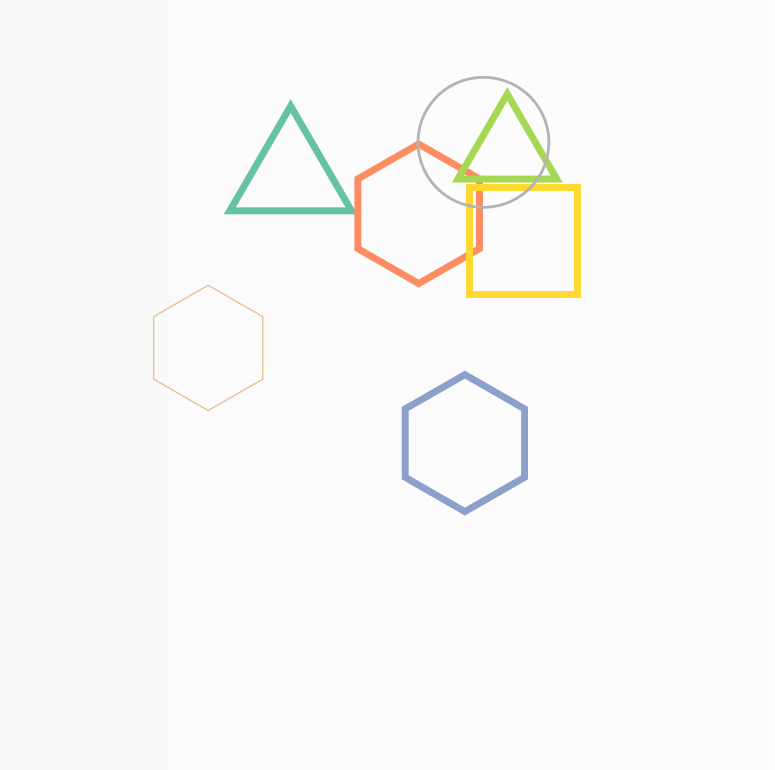[{"shape": "triangle", "thickness": 2.5, "radius": 0.45, "center": [0.375, 0.772]}, {"shape": "hexagon", "thickness": 2.5, "radius": 0.45, "center": [0.54, 0.722]}, {"shape": "hexagon", "thickness": 2.5, "radius": 0.44, "center": [0.6, 0.425]}, {"shape": "triangle", "thickness": 2.5, "radius": 0.37, "center": [0.655, 0.804]}, {"shape": "square", "thickness": 2.5, "radius": 0.35, "center": [0.675, 0.687]}, {"shape": "hexagon", "thickness": 0.5, "radius": 0.41, "center": [0.269, 0.548]}, {"shape": "circle", "thickness": 1, "radius": 0.42, "center": [0.624, 0.815]}]